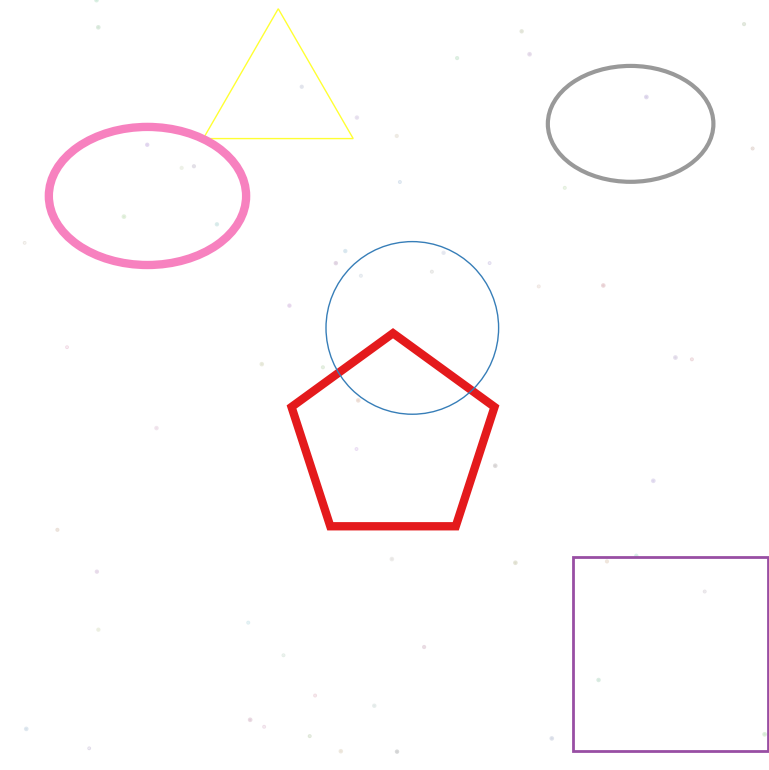[{"shape": "pentagon", "thickness": 3, "radius": 0.69, "center": [0.51, 0.429]}, {"shape": "circle", "thickness": 0.5, "radius": 0.56, "center": [0.535, 0.574]}, {"shape": "square", "thickness": 1, "radius": 0.63, "center": [0.871, 0.151]}, {"shape": "triangle", "thickness": 0.5, "radius": 0.56, "center": [0.361, 0.876]}, {"shape": "oval", "thickness": 3, "radius": 0.64, "center": [0.192, 0.746]}, {"shape": "oval", "thickness": 1.5, "radius": 0.54, "center": [0.819, 0.839]}]